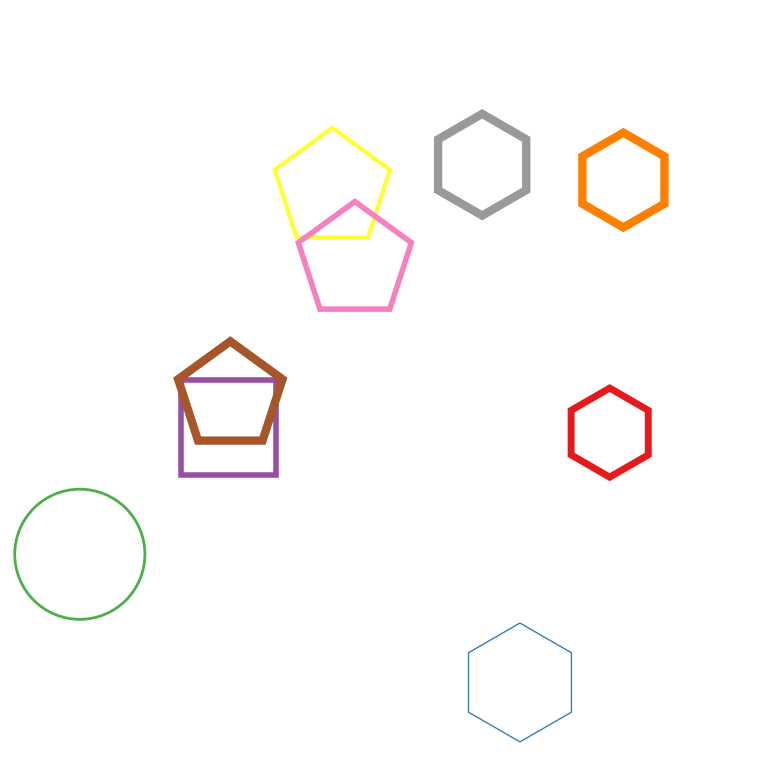[{"shape": "hexagon", "thickness": 2.5, "radius": 0.29, "center": [0.792, 0.438]}, {"shape": "hexagon", "thickness": 0.5, "radius": 0.39, "center": [0.675, 0.114]}, {"shape": "circle", "thickness": 1, "radius": 0.42, "center": [0.104, 0.28]}, {"shape": "square", "thickness": 2, "radius": 0.31, "center": [0.297, 0.445]}, {"shape": "hexagon", "thickness": 3, "radius": 0.31, "center": [0.81, 0.766]}, {"shape": "pentagon", "thickness": 1.5, "radius": 0.39, "center": [0.432, 0.755]}, {"shape": "pentagon", "thickness": 3, "radius": 0.36, "center": [0.299, 0.485]}, {"shape": "pentagon", "thickness": 2, "radius": 0.39, "center": [0.461, 0.661]}, {"shape": "hexagon", "thickness": 3, "radius": 0.33, "center": [0.626, 0.786]}]